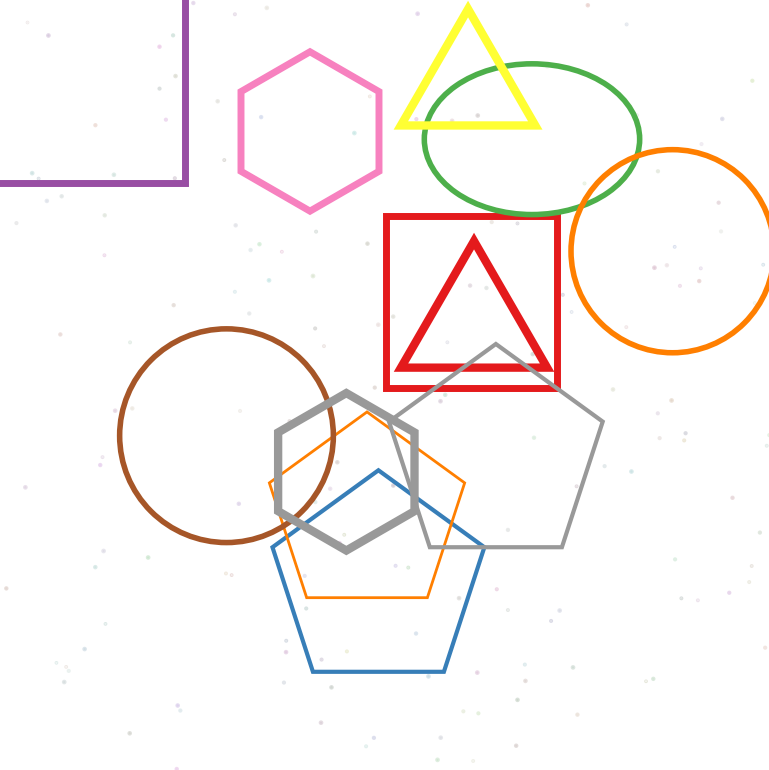[{"shape": "square", "thickness": 2.5, "radius": 0.56, "center": [0.612, 0.608]}, {"shape": "triangle", "thickness": 3, "radius": 0.55, "center": [0.616, 0.577]}, {"shape": "pentagon", "thickness": 1.5, "radius": 0.72, "center": [0.491, 0.245]}, {"shape": "oval", "thickness": 2, "radius": 0.7, "center": [0.691, 0.819]}, {"shape": "square", "thickness": 2.5, "radius": 0.66, "center": [0.109, 0.893]}, {"shape": "circle", "thickness": 2, "radius": 0.66, "center": [0.873, 0.674]}, {"shape": "pentagon", "thickness": 1, "radius": 0.67, "center": [0.477, 0.332]}, {"shape": "triangle", "thickness": 3, "radius": 0.5, "center": [0.608, 0.887]}, {"shape": "circle", "thickness": 2, "radius": 0.69, "center": [0.294, 0.434]}, {"shape": "hexagon", "thickness": 2.5, "radius": 0.52, "center": [0.403, 0.829]}, {"shape": "pentagon", "thickness": 1.5, "radius": 0.73, "center": [0.644, 0.407]}, {"shape": "hexagon", "thickness": 3, "radius": 0.51, "center": [0.45, 0.387]}]